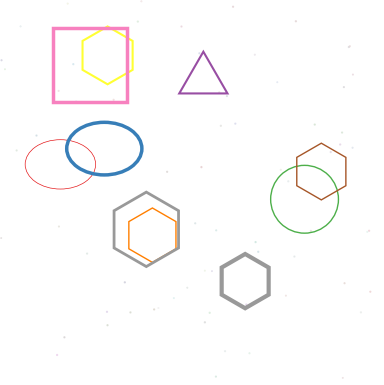[{"shape": "oval", "thickness": 0.5, "radius": 0.46, "center": [0.157, 0.573]}, {"shape": "oval", "thickness": 2.5, "radius": 0.49, "center": [0.271, 0.614]}, {"shape": "circle", "thickness": 1, "radius": 0.44, "center": [0.791, 0.482]}, {"shape": "triangle", "thickness": 1.5, "radius": 0.36, "center": [0.528, 0.793]}, {"shape": "hexagon", "thickness": 1, "radius": 0.35, "center": [0.396, 0.389]}, {"shape": "hexagon", "thickness": 1.5, "radius": 0.38, "center": [0.279, 0.856]}, {"shape": "hexagon", "thickness": 1, "radius": 0.37, "center": [0.835, 0.554]}, {"shape": "square", "thickness": 2.5, "radius": 0.48, "center": [0.234, 0.831]}, {"shape": "hexagon", "thickness": 3, "radius": 0.35, "center": [0.637, 0.27]}, {"shape": "hexagon", "thickness": 2, "radius": 0.48, "center": [0.38, 0.404]}]